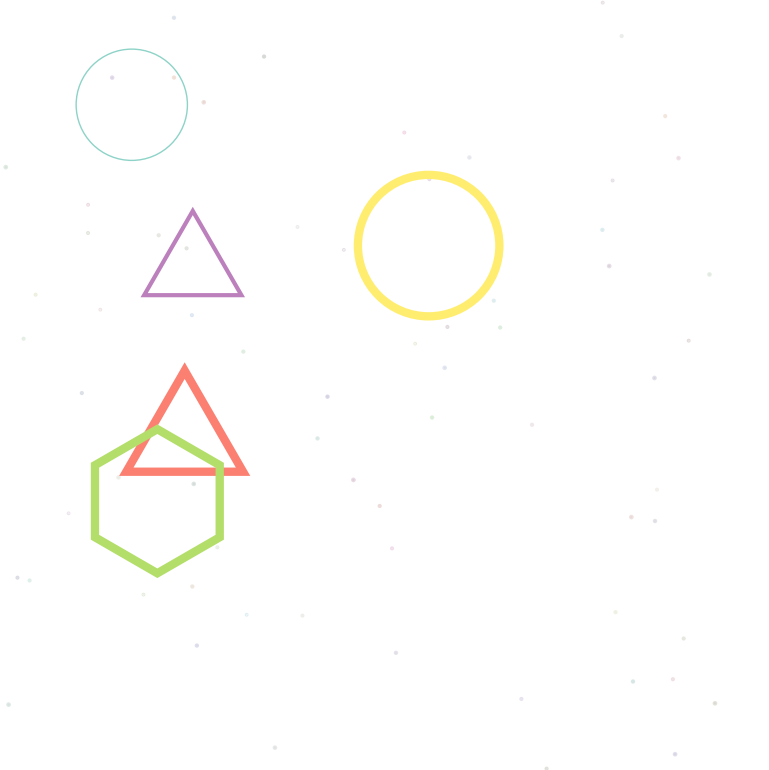[{"shape": "circle", "thickness": 0.5, "radius": 0.36, "center": [0.171, 0.864]}, {"shape": "triangle", "thickness": 3, "radius": 0.44, "center": [0.24, 0.431]}, {"shape": "hexagon", "thickness": 3, "radius": 0.47, "center": [0.204, 0.349]}, {"shape": "triangle", "thickness": 1.5, "radius": 0.36, "center": [0.25, 0.653]}, {"shape": "circle", "thickness": 3, "radius": 0.46, "center": [0.557, 0.681]}]